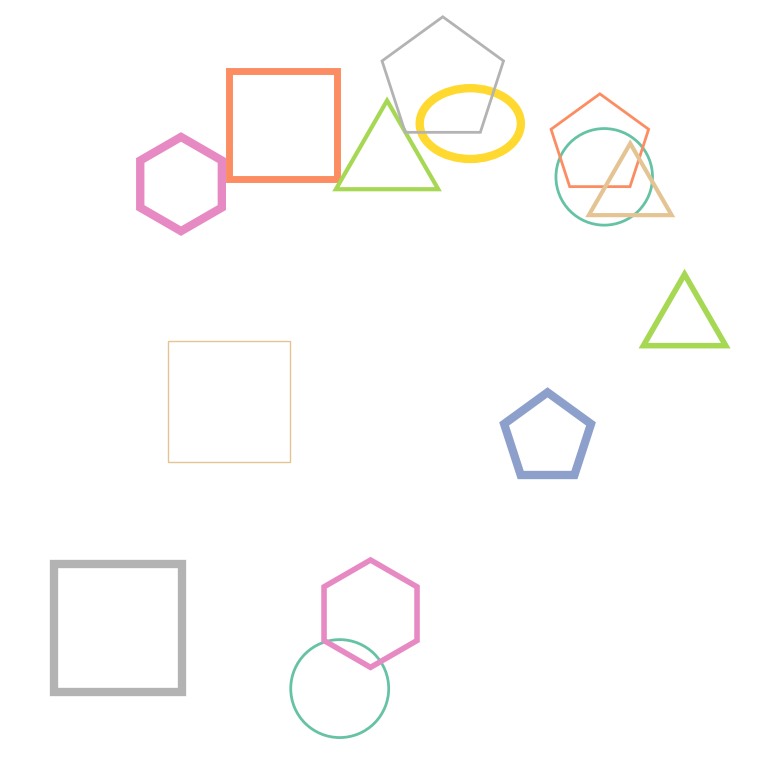[{"shape": "circle", "thickness": 1, "radius": 0.32, "center": [0.441, 0.106]}, {"shape": "circle", "thickness": 1, "radius": 0.31, "center": [0.785, 0.77]}, {"shape": "square", "thickness": 2.5, "radius": 0.35, "center": [0.368, 0.837]}, {"shape": "pentagon", "thickness": 1, "radius": 0.33, "center": [0.779, 0.812]}, {"shape": "pentagon", "thickness": 3, "radius": 0.3, "center": [0.711, 0.431]}, {"shape": "hexagon", "thickness": 2, "radius": 0.35, "center": [0.481, 0.203]}, {"shape": "hexagon", "thickness": 3, "radius": 0.31, "center": [0.235, 0.761]}, {"shape": "triangle", "thickness": 1.5, "radius": 0.38, "center": [0.503, 0.793]}, {"shape": "triangle", "thickness": 2, "radius": 0.31, "center": [0.889, 0.582]}, {"shape": "oval", "thickness": 3, "radius": 0.33, "center": [0.611, 0.839]}, {"shape": "square", "thickness": 0.5, "radius": 0.39, "center": [0.297, 0.479]}, {"shape": "triangle", "thickness": 1.5, "radius": 0.31, "center": [0.818, 0.752]}, {"shape": "square", "thickness": 3, "radius": 0.42, "center": [0.153, 0.185]}, {"shape": "pentagon", "thickness": 1, "radius": 0.41, "center": [0.575, 0.895]}]